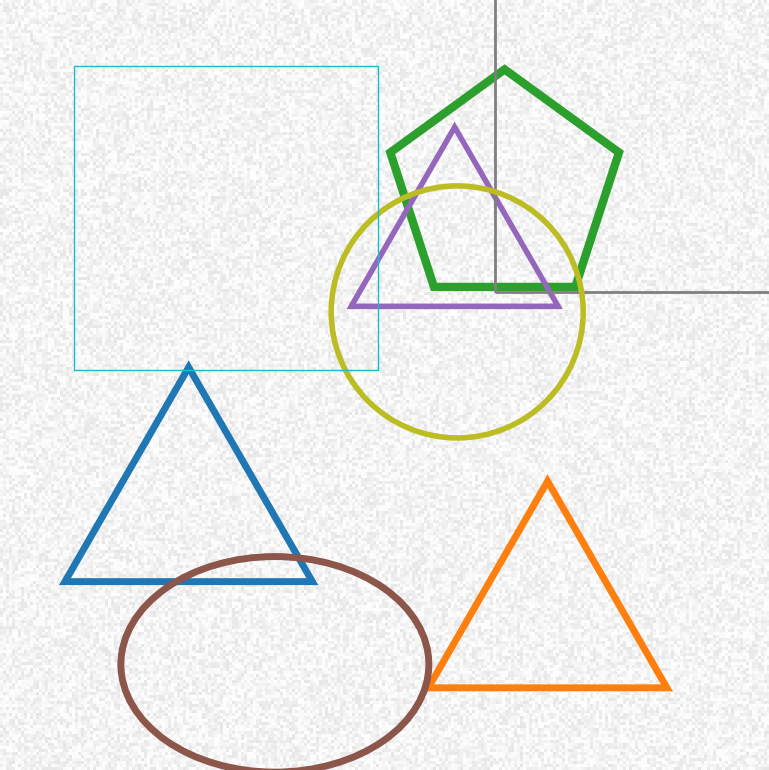[{"shape": "triangle", "thickness": 2.5, "radius": 0.93, "center": [0.245, 0.337]}, {"shape": "triangle", "thickness": 2.5, "radius": 0.89, "center": [0.711, 0.196]}, {"shape": "pentagon", "thickness": 3, "radius": 0.78, "center": [0.655, 0.754]}, {"shape": "triangle", "thickness": 2, "radius": 0.78, "center": [0.59, 0.68]}, {"shape": "oval", "thickness": 2.5, "radius": 1.0, "center": [0.357, 0.137]}, {"shape": "square", "thickness": 1, "radius": 1.0, "center": [0.842, 0.821]}, {"shape": "circle", "thickness": 2, "radius": 0.82, "center": [0.594, 0.595]}, {"shape": "square", "thickness": 0.5, "radius": 0.99, "center": [0.293, 0.717]}]